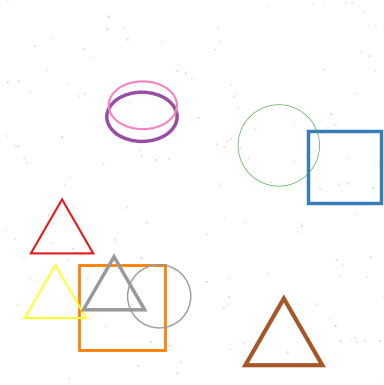[{"shape": "triangle", "thickness": 1.5, "radius": 0.47, "center": [0.161, 0.389]}, {"shape": "square", "thickness": 2.5, "radius": 0.47, "center": [0.895, 0.566]}, {"shape": "circle", "thickness": 0.5, "radius": 0.53, "center": [0.724, 0.622]}, {"shape": "oval", "thickness": 2.5, "radius": 0.46, "center": [0.369, 0.697]}, {"shape": "square", "thickness": 2, "radius": 0.55, "center": [0.317, 0.201]}, {"shape": "triangle", "thickness": 1.5, "radius": 0.46, "center": [0.144, 0.22]}, {"shape": "triangle", "thickness": 3, "radius": 0.58, "center": [0.737, 0.109]}, {"shape": "oval", "thickness": 1.5, "radius": 0.44, "center": [0.371, 0.727]}, {"shape": "triangle", "thickness": 2.5, "radius": 0.46, "center": [0.296, 0.241]}, {"shape": "circle", "thickness": 1, "radius": 0.41, "center": [0.413, 0.23]}]